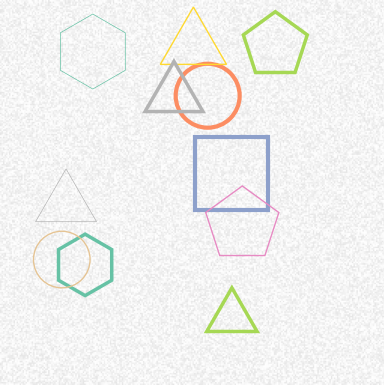[{"shape": "hexagon", "thickness": 2.5, "radius": 0.4, "center": [0.221, 0.312]}, {"shape": "hexagon", "thickness": 0.5, "radius": 0.49, "center": [0.241, 0.866]}, {"shape": "circle", "thickness": 3, "radius": 0.42, "center": [0.539, 0.751]}, {"shape": "square", "thickness": 3, "radius": 0.48, "center": [0.602, 0.55]}, {"shape": "pentagon", "thickness": 1, "radius": 0.5, "center": [0.629, 0.417]}, {"shape": "pentagon", "thickness": 2.5, "radius": 0.44, "center": [0.715, 0.882]}, {"shape": "triangle", "thickness": 2.5, "radius": 0.38, "center": [0.602, 0.177]}, {"shape": "triangle", "thickness": 1, "radius": 0.5, "center": [0.502, 0.882]}, {"shape": "circle", "thickness": 1, "radius": 0.37, "center": [0.16, 0.326]}, {"shape": "triangle", "thickness": 2.5, "radius": 0.43, "center": [0.452, 0.754]}, {"shape": "triangle", "thickness": 0.5, "radius": 0.46, "center": [0.172, 0.47]}]